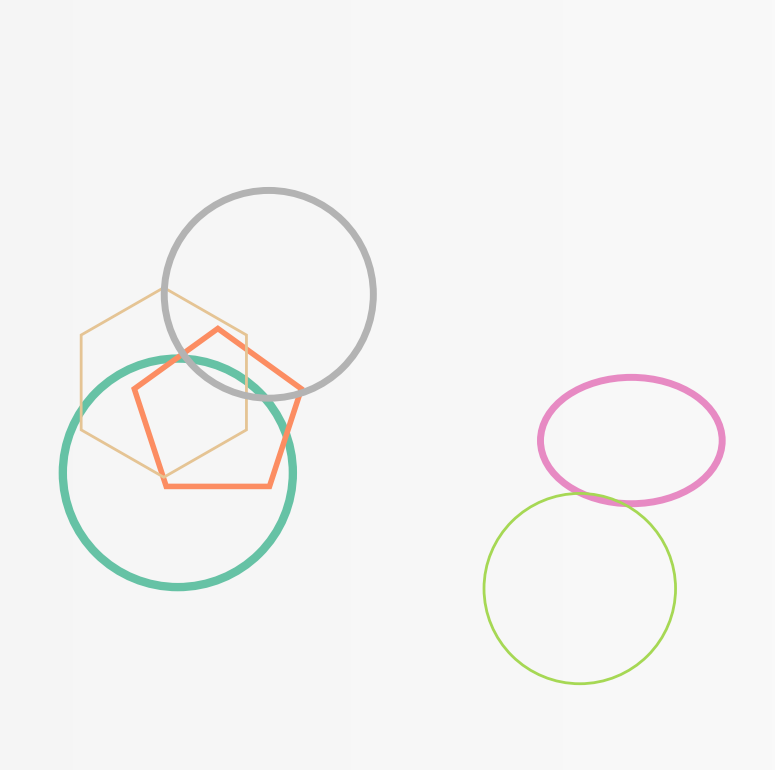[{"shape": "circle", "thickness": 3, "radius": 0.74, "center": [0.229, 0.386]}, {"shape": "pentagon", "thickness": 2, "radius": 0.57, "center": [0.281, 0.46]}, {"shape": "oval", "thickness": 2.5, "radius": 0.59, "center": [0.815, 0.428]}, {"shape": "circle", "thickness": 1, "radius": 0.62, "center": [0.748, 0.236]}, {"shape": "hexagon", "thickness": 1, "radius": 0.62, "center": [0.211, 0.503]}, {"shape": "circle", "thickness": 2.5, "radius": 0.67, "center": [0.347, 0.618]}]